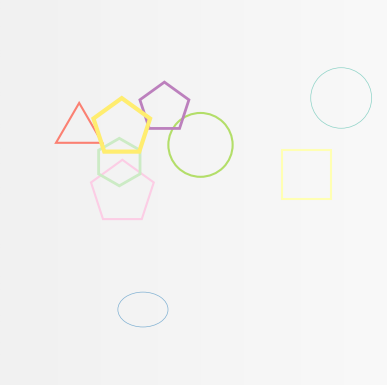[{"shape": "circle", "thickness": 0.5, "radius": 0.39, "center": [0.881, 0.746]}, {"shape": "square", "thickness": 1.5, "radius": 0.32, "center": [0.791, 0.547]}, {"shape": "triangle", "thickness": 1.5, "radius": 0.35, "center": [0.204, 0.664]}, {"shape": "oval", "thickness": 0.5, "radius": 0.32, "center": [0.369, 0.196]}, {"shape": "circle", "thickness": 1.5, "radius": 0.41, "center": [0.517, 0.624]}, {"shape": "pentagon", "thickness": 1.5, "radius": 0.43, "center": [0.316, 0.5]}, {"shape": "pentagon", "thickness": 2, "radius": 0.33, "center": [0.424, 0.72]}, {"shape": "hexagon", "thickness": 2, "radius": 0.31, "center": [0.308, 0.579]}, {"shape": "pentagon", "thickness": 3, "radius": 0.38, "center": [0.314, 0.668]}]